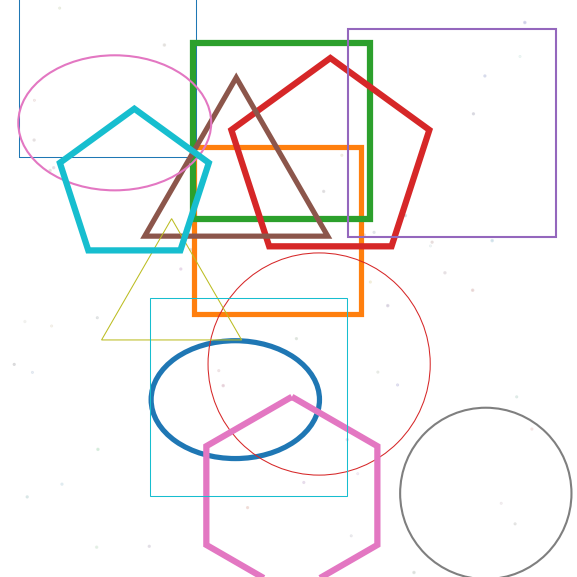[{"shape": "oval", "thickness": 2.5, "radius": 0.73, "center": [0.407, 0.307]}, {"shape": "square", "thickness": 0.5, "radius": 0.77, "center": [0.186, 0.88]}, {"shape": "square", "thickness": 2.5, "radius": 0.72, "center": [0.481, 0.6]}, {"shape": "square", "thickness": 3, "radius": 0.76, "center": [0.487, 0.773]}, {"shape": "circle", "thickness": 0.5, "radius": 0.96, "center": [0.553, 0.369]}, {"shape": "pentagon", "thickness": 3, "radius": 0.9, "center": [0.572, 0.718]}, {"shape": "square", "thickness": 1, "radius": 0.9, "center": [0.783, 0.769]}, {"shape": "triangle", "thickness": 2.5, "radius": 0.91, "center": [0.409, 0.682]}, {"shape": "oval", "thickness": 1, "radius": 0.84, "center": [0.199, 0.786]}, {"shape": "hexagon", "thickness": 3, "radius": 0.85, "center": [0.505, 0.141]}, {"shape": "circle", "thickness": 1, "radius": 0.74, "center": [0.841, 0.145]}, {"shape": "triangle", "thickness": 0.5, "radius": 0.7, "center": [0.297, 0.481]}, {"shape": "square", "thickness": 0.5, "radius": 0.86, "center": [0.43, 0.311]}, {"shape": "pentagon", "thickness": 3, "radius": 0.68, "center": [0.233, 0.675]}]